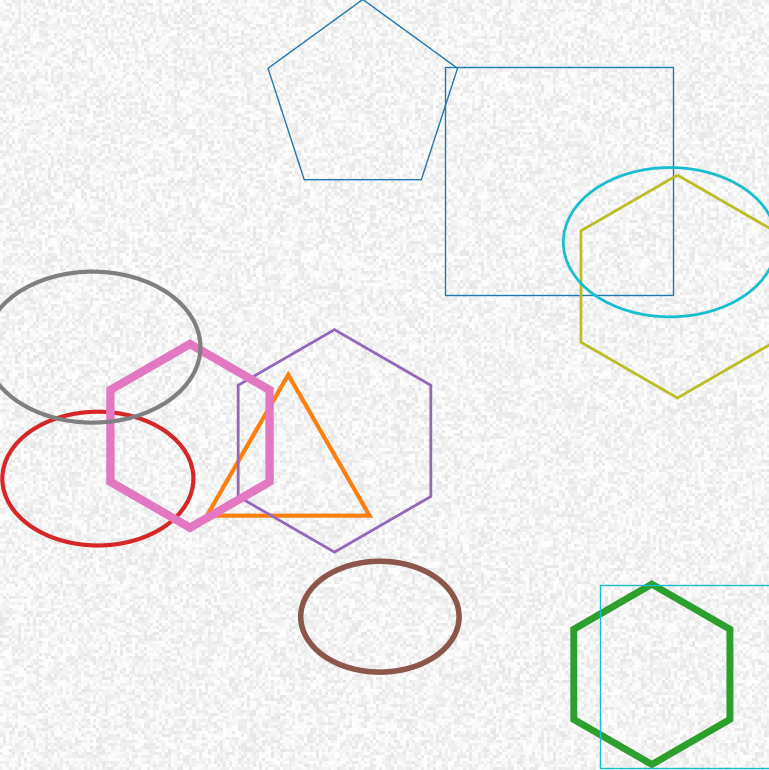[{"shape": "pentagon", "thickness": 0.5, "radius": 0.65, "center": [0.471, 0.871]}, {"shape": "square", "thickness": 0.5, "radius": 0.74, "center": [0.726, 0.765]}, {"shape": "triangle", "thickness": 1.5, "radius": 0.61, "center": [0.374, 0.391]}, {"shape": "hexagon", "thickness": 2.5, "radius": 0.59, "center": [0.847, 0.124]}, {"shape": "oval", "thickness": 1.5, "radius": 0.62, "center": [0.127, 0.378]}, {"shape": "hexagon", "thickness": 1, "radius": 0.72, "center": [0.434, 0.427]}, {"shape": "oval", "thickness": 2, "radius": 0.51, "center": [0.493, 0.199]}, {"shape": "hexagon", "thickness": 3, "radius": 0.6, "center": [0.247, 0.434]}, {"shape": "oval", "thickness": 1.5, "radius": 0.7, "center": [0.12, 0.549]}, {"shape": "hexagon", "thickness": 1, "radius": 0.72, "center": [0.88, 0.628]}, {"shape": "square", "thickness": 0.5, "radius": 0.59, "center": [0.897, 0.122]}, {"shape": "oval", "thickness": 1, "radius": 0.69, "center": [0.87, 0.685]}]